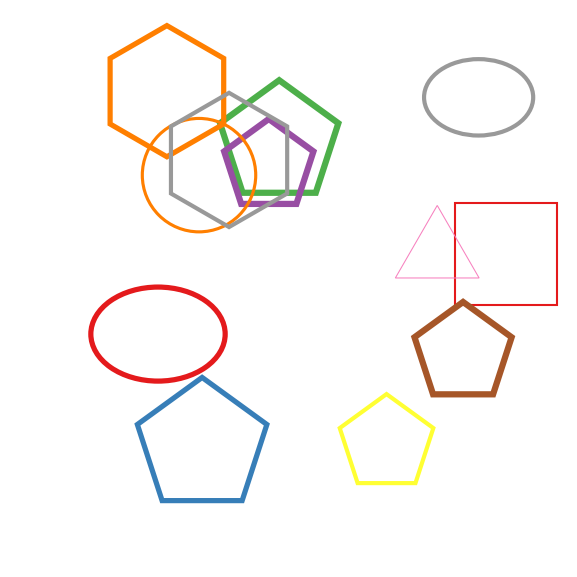[{"shape": "square", "thickness": 1, "radius": 0.44, "center": [0.876, 0.559]}, {"shape": "oval", "thickness": 2.5, "radius": 0.58, "center": [0.274, 0.421]}, {"shape": "pentagon", "thickness": 2.5, "radius": 0.59, "center": [0.35, 0.228]}, {"shape": "pentagon", "thickness": 3, "radius": 0.54, "center": [0.483, 0.752]}, {"shape": "pentagon", "thickness": 3, "radius": 0.41, "center": [0.465, 0.712]}, {"shape": "circle", "thickness": 1.5, "radius": 0.49, "center": [0.345, 0.696]}, {"shape": "hexagon", "thickness": 2.5, "radius": 0.57, "center": [0.289, 0.841]}, {"shape": "pentagon", "thickness": 2, "radius": 0.43, "center": [0.669, 0.232]}, {"shape": "pentagon", "thickness": 3, "radius": 0.44, "center": [0.802, 0.388]}, {"shape": "triangle", "thickness": 0.5, "radius": 0.42, "center": [0.757, 0.56]}, {"shape": "oval", "thickness": 2, "radius": 0.47, "center": [0.829, 0.831]}, {"shape": "hexagon", "thickness": 2, "radius": 0.58, "center": [0.397, 0.722]}]